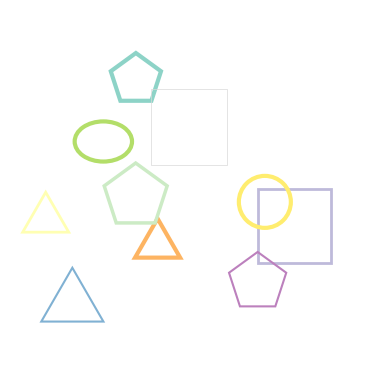[{"shape": "pentagon", "thickness": 3, "radius": 0.34, "center": [0.353, 0.794]}, {"shape": "triangle", "thickness": 2, "radius": 0.35, "center": [0.119, 0.431]}, {"shape": "square", "thickness": 2, "radius": 0.48, "center": [0.765, 0.413]}, {"shape": "triangle", "thickness": 1.5, "radius": 0.47, "center": [0.188, 0.211]}, {"shape": "triangle", "thickness": 3, "radius": 0.34, "center": [0.409, 0.365]}, {"shape": "oval", "thickness": 3, "radius": 0.37, "center": [0.268, 0.633]}, {"shape": "square", "thickness": 0.5, "radius": 0.49, "center": [0.491, 0.669]}, {"shape": "pentagon", "thickness": 1.5, "radius": 0.39, "center": [0.669, 0.267]}, {"shape": "pentagon", "thickness": 2.5, "radius": 0.43, "center": [0.352, 0.491]}, {"shape": "circle", "thickness": 3, "radius": 0.34, "center": [0.688, 0.476]}]